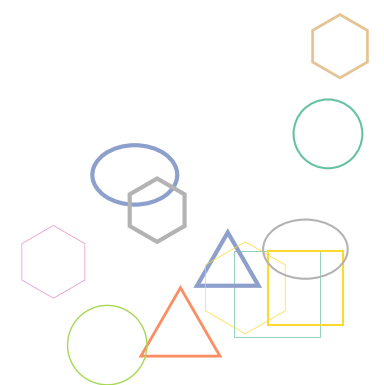[{"shape": "circle", "thickness": 1.5, "radius": 0.45, "center": [0.852, 0.652]}, {"shape": "square", "thickness": 0.5, "radius": 0.56, "center": [0.719, 0.236]}, {"shape": "triangle", "thickness": 2, "radius": 0.59, "center": [0.469, 0.134]}, {"shape": "oval", "thickness": 3, "radius": 0.55, "center": [0.35, 0.546]}, {"shape": "triangle", "thickness": 3, "radius": 0.46, "center": [0.592, 0.304]}, {"shape": "hexagon", "thickness": 0.5, "radius": 0.47, "center": [0.139, 0.32]}, {"shape": "circle", "thickness": 1, "radius": 0.52, "center": [0.279, 0.104]}, {"shape": "hexagon", "thickness": 0.5, "radius": 0.6, "center": [0.637, 0.252]}, {"shape": "square", "thickness": 1.5, "radius": 0.49, "center": [0.794, 0.252]}, {"shape": "hexagon", "thickness": 2, "radius": 0.41, "center": [0.883, 0.88]}, {"shape": "hexagon", "thickness": 3, "radius": 0.41, "center": [0.408, 0.454]}, {"shape": "oval", "thickness": 1.5, "radius": 0.55, "center": [0.793, 0.353]}]